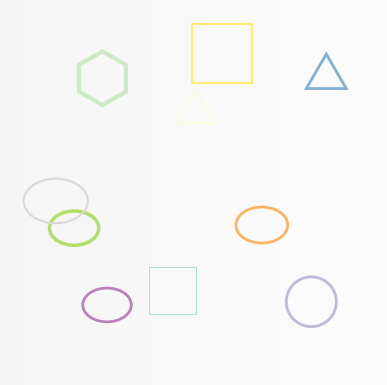[{"shape": "square", "thickness": 0.5, "radius": 0.31, "center": [0.445, 0.246]}, {"shape": "triangle", "thickness": 0.5, "radius": 0.29, "center": [0.506, 0.709]}, {"shape": "circle", "thickness": 2, "radius": 0.32, "center": [0.803, 0.216]}, {"shape": "triangle", "thickness": 2, "radius": 0.3, "center": [0.842, 0.8]}, {"shape": "oval", "thickness": 2, "radius": 0.33, "center": [0.676, 0.415]}, {"shape": "oval", "thickness": 2.5, "radius": 0.32, "center": [0.191, 0.407]}, {"shape": "oval", "thickness": 1.5, "radius": 0.41, "center": [0.144, 0.478]}, {"shape": "oval", "thickness": 2, "radius": 0.31, "center": [0.276, 0.208]}, {"shape": "hexagon", "thickness": 3, "radius": 0.35, "center": [0.264, 0.797]}, {"shape": "square", "thickness": 1.5, "radius": 0.38, "center": [0.573, 0.861]}]